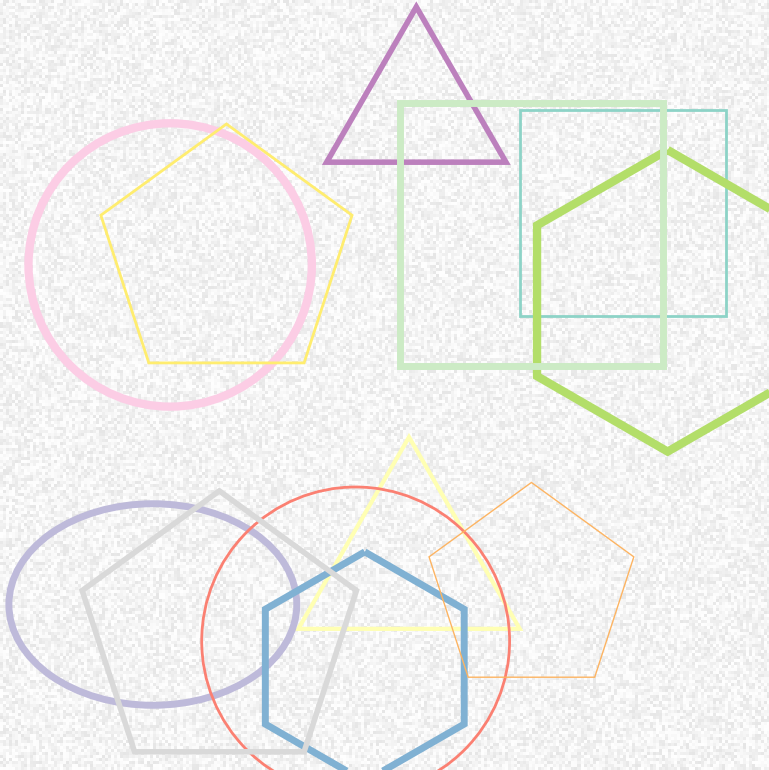[{"shape": "square", "thickness": 1, "radius": 0.67, "center": [0.809, 0.724]}, {"shape": "triangle", "thickness": 1.5, "radius": 0.83, "center": [0.531, 0.266]}, {"shape": "oval", "thickness": 2.5, "radius": 0.93, "center": [0.198, 0.215]}, {"shape": "circle", "thickness": 1, "radius": 1.0, "center": [0.462, 0.168]}, {"shape": "hexagon", "thickness": 2.5, "radius": 0.75, "center": [0.474, 0.134]}, {"shape": "pentagon", "thickness": 0.5, "radius": 0.7, "center": [0.69, 0.234]}, {"shape": "hexagon", "thickness": 3, "radius": 0.98, "center": [0.867, 0.609]}, {"shape": "circle", "thickness": 3, "radius": 0.92, "center": [0.221, 0.656]}, {"shape": "pentagon", "thickness": 2, "radius": 0.94, "center": [0.285, 0.175]}, {"shape": "triangle", "thickness": 2, "radius": 0.67, "center": [0.541, 0.857]}, {"shape": "square", "thickness": 2.5, "radius": 0.85, "center": [0.691, 0.695]}, {"shape": "pentagon", "thickness": 1, "radius": 0.86, "center": [0.294, 0.667]}]